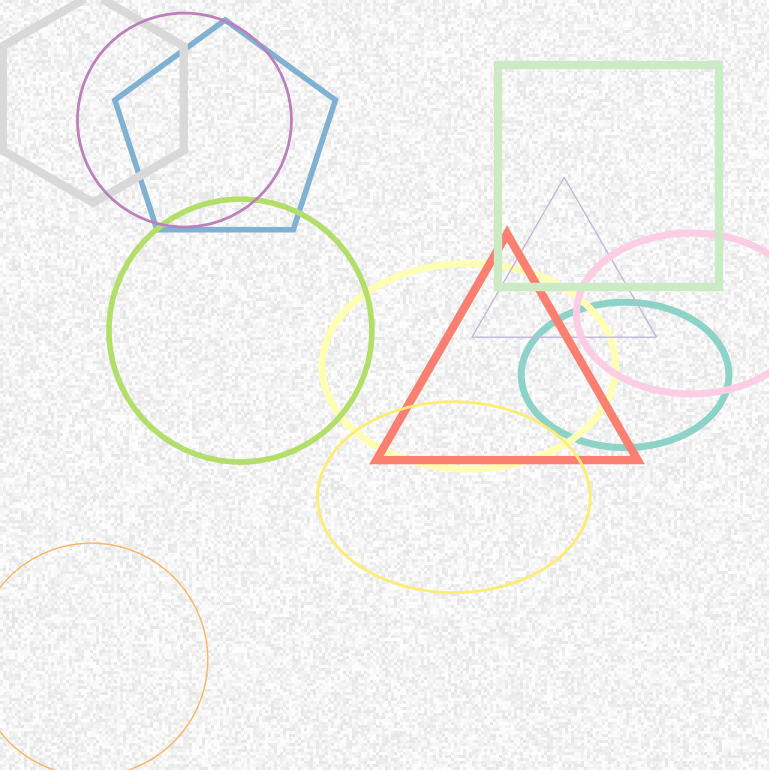[{"shape": "oval", "thickness": 2.5, "radius": 0.67, "center": [0.812, 0.513]}, {"shape": "oval", "thickness": 2.5, "radius": 0.95, "center": [0.609, 0.524]}, {"shape": "triangle", "thickness": 0.5, "radius": 0.69, "center": [0.733, 0.631]}, {"shape": "triangle", "thickness": 3, "radius": 0.98, "center": [0.659, 0.5]}, {"shape": "pentagon", "thickness": 2, "radius": 0.75, "center": [0.292, 0.823]}, {"shape": "circle", "thickness": 0.5, "radius": 0.76, "center": [0.119, 0.143]}, {"shape": "circle", "thickness": 2, "radius": 0.85, "center": [0.312, 0.571]}, {"shape": "oval", "thickness": 2.5, "radius": 0.75, "center": [0.898, 0.593]}, {"shape": "hexagon", "thickness": 3, "radius": 0.68, "center": [0.121, 0.872]}, {"shape": "circle", "thickness": 1, "radius": 0.69, "center": [0.24, 0.844]}, {"shape": "square", "thickness": 3, "radius": 0.72, "center": [0.79, 0.771]}, {"shape": "oval", "thickness": 1, "radius": 0.89, "center": [0.589, 0.354]}]